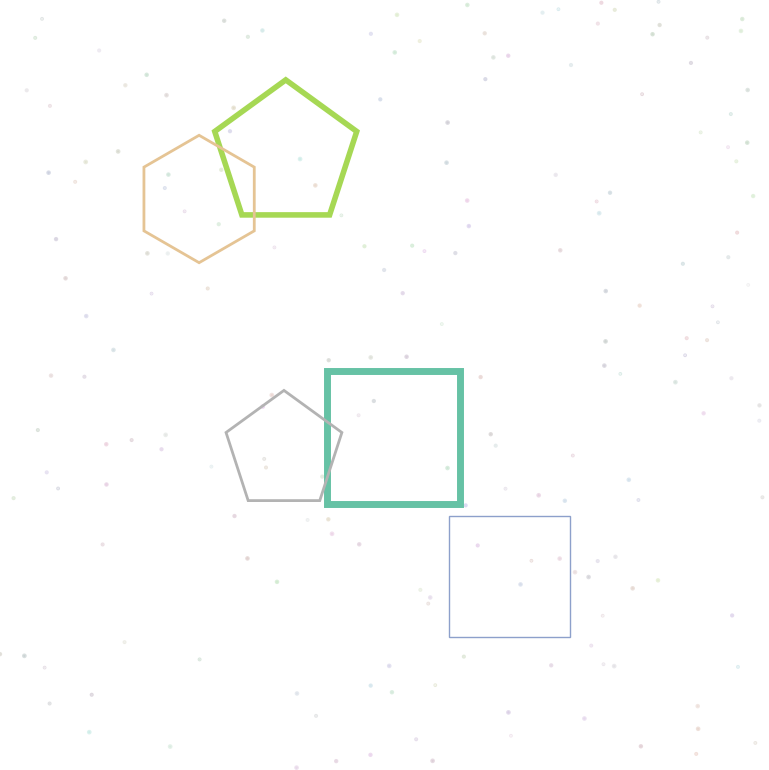[{"shape": "square", "thickness": 2.5, "radius": 0.43, "center": [0.511, 0.432]}, {"shape": "square", "thickness": 0.5, "radius": 0.39, "center": [0.661, 0.251]}, {"shape": "pentagon", "thickness": 2, "radius": 0.48, "center": [0.371, 0.799]}, {"shape": "hexagon", "thickness": 1, "radius": 0.41, "center": [0.259, 0.742]}, {"shape": "pentagon", "thickness": 1, "radius": 0.4, "center": [0.369, 0.414]}]